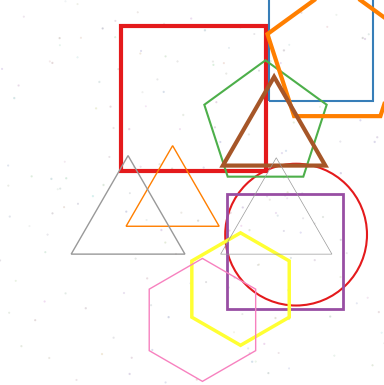[{"shape": "circle", "thickness": 1.5, "radius": 0.92, "center": [0.769, 0.391]}, {"shape": "square", "thickness": 3, "radius": 0.94, "center": [0.502, 0.745]}, {"shape": "square", "thickness": 1.5, "radius": 0.68, "center": [0.834, 0.873]}, {"shape": "pentagon", "thickness": 1.5, "radius": 0.84, "center": [0.69, 0.676]}, {"shape": "square", "thickness": 2, "radius": 0.75, "center": [0.74, 0.347]}, {"shape": "triangle", "thickness": 1, "radius": 0.7, "center": [0.448, 0.482]}, {"shape": "pentagon", "thickness": 3, "radius": 0.95, "center": [0.876, 0.853]}, {"shape": "hexagon", "thickness": 2.5, "radius": 0.73, "center": [0.625, 0.249]}, {"shape": "triangle", "thickness": 3, "radius": 0.77, "center": [0.712, 0.647]}, {"shape": "hexagon", "thickness": 1, "radius": 0.8, "center": [0.526, 0.169]}, {"shape": "triangle", "thickness": 0.5, "radius": 0.83, "center": [0.718, 0.423]}, {"shape": "triangle", "thickness": 1, "radius": 0.85, "center": [0.333, 0.425]}]